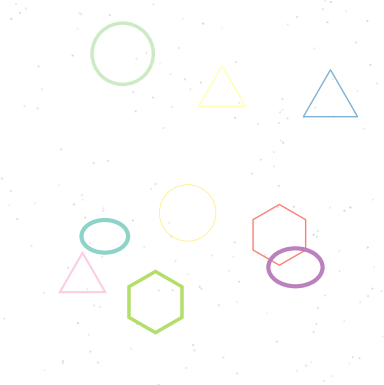[{"shape": "oval", "thickness": 3, "radius": 0.3, "center": [0.272, 0.386]}, {"shape": "triangle", "thickness": 1, "radius": 0.35, "center": [0.577, 0.758]}, {"shape": "hexagon", "thickness": 1, "radius": 0.39, "center": [0.726, 0.39]}, {"shape": "triangle", "thickness": 1, "radius": 0.41, "center": [0.858, 0.738]}, {"shape": "hexagon", "thickness": 2.5, "radius": 0.4, "center": [0.404, 0.215]}, {"shape": "triangle", "thickness": 1.5, "radius": 0.34, "center": [0.214, 0.275]}, {"shape": "oval", "thickness": 3, "radius": 0.35, "center": [0.767, 0.306]}, {"shape": "circle", "thickness": 2.5, "radius": 0.4, "center": [0.319, 0.86]}, {"shape": "circle", "thickness": 0.5, "radius": 0.37, "center": [0.487, 0.447]}]